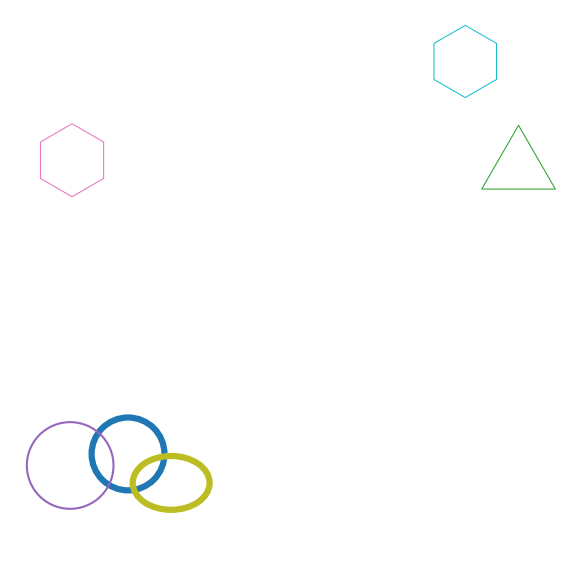[{"shape": "circle", "thickness": 3, "radius": 0.32, "center": [0.222, 0.213]}, {"shape": "triangle", "thickness": 0.5, "radius": 0.37, "center": [0.898, 0.709]}, {"shape": "circle", "thickness": 1, "radius": 0.38, "center": [0.122, 0.193]}, {"shape": "hexagon", "thickness": 0.5, "radius": 0.32, "center": [0.125, 0.722]}, {"shape": "oval", "thickness": 3, "radius": 0.33, "center": [0.296, 0.163]}, {"shape": "hexagon", "thickness": 0.5, "radius": 0.31, "center": [0.806, 0.893]}]